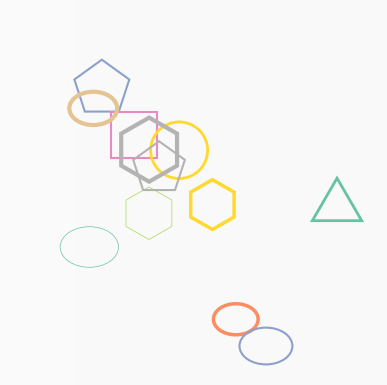[{"shape": "triangle", "thickness": 2, "radius": 0.37, "center": [0.87, 0.464]}, {"shape": "oval", "thickness": 0.5, "radius": 0.38, "center": [0.231, 0.358]}, {"shape": "oval", "thickness": 2.5, "radius": 0.29, "center": [0.609, 0.171]}, {"shape": "pentagon", "thickness": 1.5, "radius": 0.37, "center": [0.263, 0.77]}, {"shape": "oval", "thickness": 1.5, "radius": 0.34, "center": [0.686, 0.101]}, {"shape": "square", "thickness": 1.5, "radius": 0.3, "center": [0.346, 0.65]}, {"shape": "hexagon", "thickness": 0.5, "radius": 0.34, "center": [0.384, 0.446]}, {"shape": "hexagon", "thickness": 2.5, "radius": 0.32, "center": [0.548, 0.469]}, {"shape": "circle", "thickness": 2, "radius": 0.37, "center": [0.462, 0.61]}, {"shape": "oval", "thickness": 3, "radius": 0.31, "center": [0.241, 0.718]}, {"shape": "pentagon", "thickness": 1.5, "radius": 0.35, "center": [0.41, 0.563]}, {"shape": "hexagon", "thickness": 3, "radius": 0.42, "center": [0.385, 0.611]}]